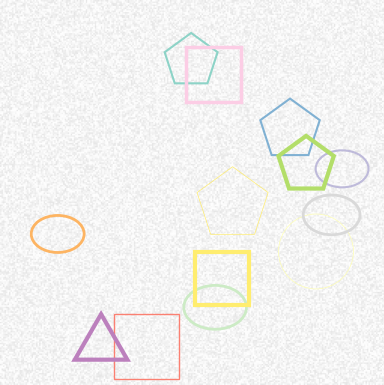[{"shape": "pentagon", "thickness": 1.5, "radius": 0.36, "center": [0.496, 0.842]}, {"shape": "circle", "thickness": 0.5, "radius": 0.49, "center": [0.821, 0.347]}, {"shape": "oval", "thickness": 1.5, "radius": 0.34, "center": [0.889, 0.561]}, {"shape": "square", "thickness": 1, "radius": 0.42, "center": [0.381, 0.1]}, {"shape": "pentagon", "thickness": 1.5, "radius": 0.41, "center": [0.753, 0.663]}, {"shape": "oval", "thickness": 2, "radius": 0.34, "center": [0.15, 0.392]}, {"shape": "pentagon", "thickness": 3, "radius": 0.38, "center": [0.795, 0.571]}, {"shape": "square", "thickness": 2.5, "radius": 0.36, "center": [0.554, 0.806]}, {"shape": "oval", "thickness": 2, "radius": 0.37, "center": [0.861, 0.442]}, {"shape": "triangle", "thickness": 3, "radius": 0.39, "center": [0.263, 0.105]}, {"shape": "oval", "thickness": 2, "radius": 0.41, "center": [0.559, 0.202]}, {"shape": "pentagon", "thickness": 0.5, "radius": 0.49, "center": [0.604, 0.47]}, {"shape": "square", "thickness": 3, "radius": 0.35, "center": [0.576, 0.277]}]